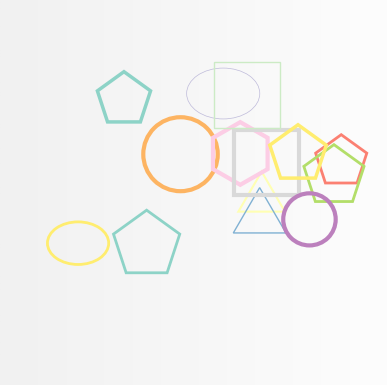[{"shape": "pentagon", "thickness": 2.5, "radius": 0.36, "center": [0.32, 0.742]}, {"shape": "pentagon", "thickness": 2, "radius": 0.45, "center": [0.378, 0.364]}, {"shape": "triangle", "thickness": 1.5, "radius": 0.35, "center": [0.675, 0.485]}, {"shape": "oval", "thickness": 0.5, "radius": 0.47, "center": [0.576, 0.757]}, {"shape": "pentagon", "thickness": 2, "radius": 0.35, "center": [0.881, 0.581]}, {"shape": "triangle", "thickness": 1, "radius": 0.39, "center": [0.67, 0.434]}, {"shape": "circle", "thickness": 3, "radius": 0.48, "center": [0.466, 0.599]}, {"shape": "pentagon", "thickness": 2, "radius": 0.41, "center": [0.862, 0.543]}, {"shape": "hexagon", "thickness": 3, "radius": 0.41, "center": [0.62, 0.601]}, {"shape": "square", "thickness": 3, "radius": 0.42, "center": [0.687, 0.578]}, {"shape": "circle", "thickness": 3, "radius": 0.34, "center": [0.799, 0.43]}, {"shape": "square", "thickness": 1, "radius": 0.43, "center": [0.638, 0.753]}, {"shape": "pentagon", "thickness": 2.5, "radius": 0.38, "center": [0.769, 0.599]}, {"shape": "oval", "thickness": 2, "radius": 0.4, "center": [0.201, 0.368]}]